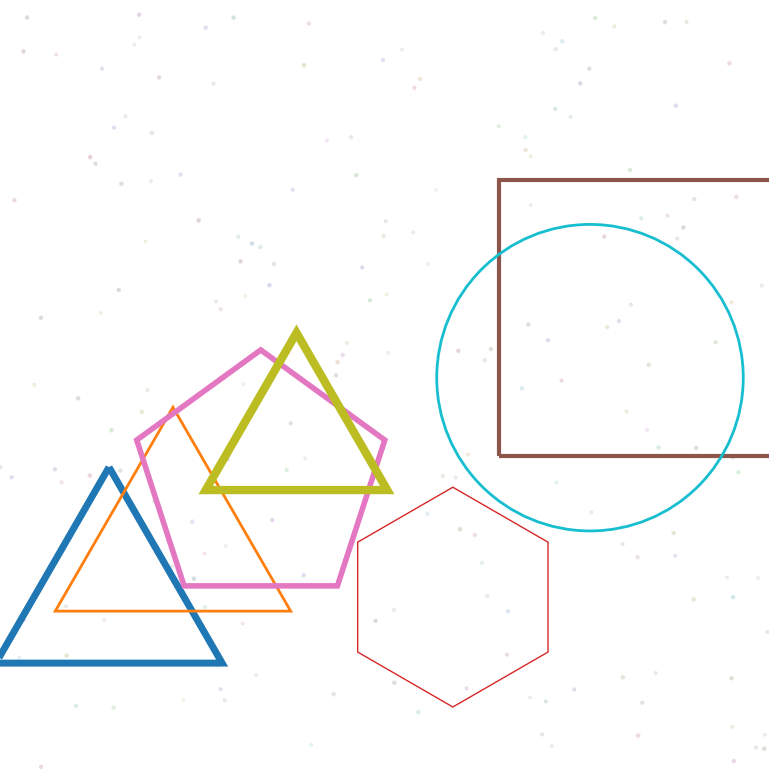[{"shape": "triangle", "thickness": 2.5, "radius": 0.85, "center": [0.142, 0.224]}, {"shape": "triangle", "thickness": 1, "radius": 0.88, "center": [0.225, 0.295]}, {"shape": "hexagon", "thickness": 0.5, "radius": 0.71, "center": [0.588, 0.225]}, {"shape": "square", "thickness": 1.5, "radius": 0.89, "center": [0.827, 0.587]}, {"shape": "pentagon", "thickness": 2, "radius": 0.85, "center": [0.339, 0.376]}, {"shape": "triangle", "thickness": 3, "radius": 0.68, "center": [0.385, 0.432]}, {"shape": "circle", "thickness": 1, "radius": 1.0, "center": [0.766, 0.51]}]